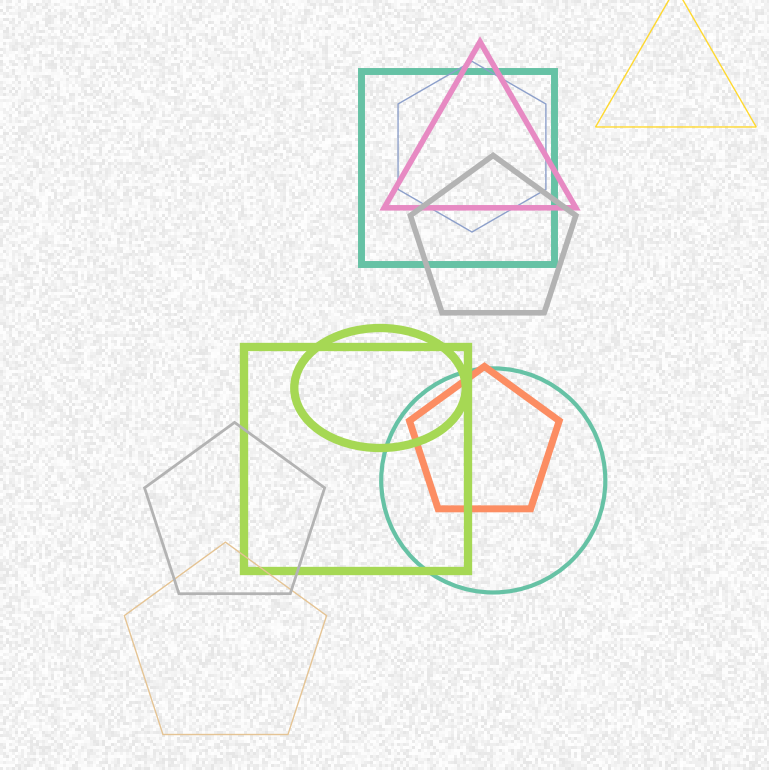[{"shape": "square", "thickness": 2.5, "radius": 0.63, "center": [0.594, 0.782]}, {"shape": "circle", "thickness": 1.5, "radius": 0.73, "center": [0.641, 0.376]}, {"shape": "pentagon", "thickness": 2.5, "radius": 0.51, "center": [0.629, 0.422]}, {"shape": "hexagon", "thickness": 0.5, "radius": 0.55, "center": [0.613, 0.81]}, {"shape": "triangle", "thickness": 2, "radius": 0.72, "center": [0.623, 0.802]}, {"shape": "oval", "thickness": 3, "radius": 0.56, "center": [0.494, 0.496]}, {"shape": "square", "thickness": 3, "radius": 0.73, "center": [0.463, 0.403]}, {"shape": "triangle", "thickness": 0.5, "radius": 0.6, "center": [0.878, 0.895]}, {"shape": "pentagon", "thickness": 0.5, "radius": 0.69, "center": [0.293, 0.158]}, {"shape": "pentagon", "thickness": 2, "radius": 0.56, "center": [0.64, 0.685]}, {"shape": "pentagon", "thickness": 1, "radius": 0.61, "center": [0.305, 0.328]}]